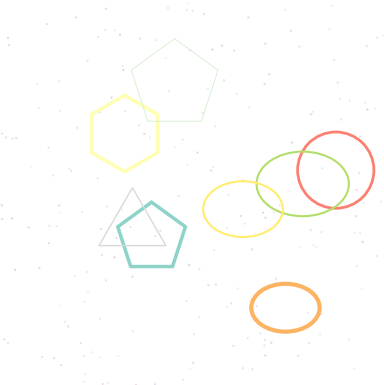[{"shape": "pentagon", "thickness": 2.5, "radius": 0.46, "center": [0.394, 0.382]}, {"shape": "hexagon", "thickness": 2.5, "radius": 0.5, "center": [0.324, 0.653]}, {"shape": "circle", "thickness": 2, "radius": 0.5, "center": [0.872, 0.558]}, {"shape": "oval", "thickness": 3, "radius": 0.44, "center": [0.742, 0.201]}, {"shape": "oval", "thickness": 1.5, "radius": 0.6, "center": [0.786, 0.522]}, {"shape": "triangle", "thickness": 1, "radius": 0.5, "center": [0.344, 0.412]}, {"shape": "pentagon", "thickness": 0.5, "radius": 0.59, "center": [0.454, 0.781]}, {"shape": "oval", "thickness": 1.5, "radius": 0.52, "center": [0.631, 0.457]}]